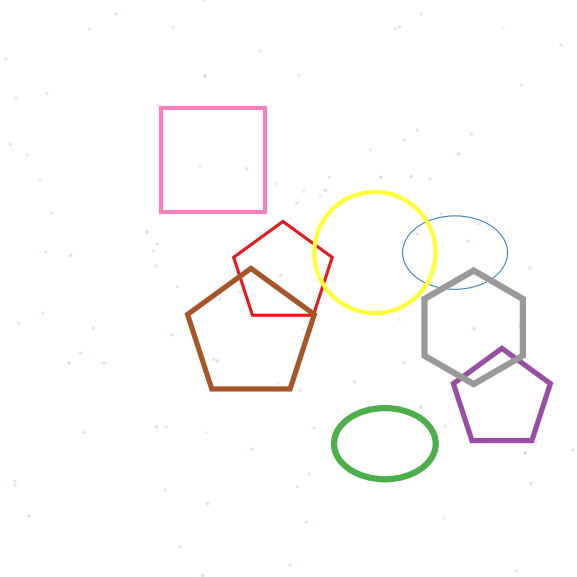[{"shape": "pentagon", "thickness": 1.5, "radius": 0.45, "center": [0.49, 0.526]}, {"shape": "oval", "thickness": 0.5, "radius": 0.45, "center": [0.788, 0.562]}, {"shape": "oval", "thickness": 3, "radius": 0.44, "center": [0.666, 0.231]}, {"shape": "pentagon", "thickness": 2.5, "radius": 0.44, "center": [0.869, 0.308]}, {"shape": "circle", "thickness": 2, "radius": 0.52, "center": [0.649, 0.562]}, {"shape": "pentagon", "thickness": 2.5, "radius": 0.58, "center": [0.435, 0.419]}, {"shape": "square", "thickness": 2, "radius": 0.45, "center": [0.368, 0.721]}, {"shape": "hexagon", "thickness": 3, "radius": 0.49, "center": [0.82, 0.432]}]